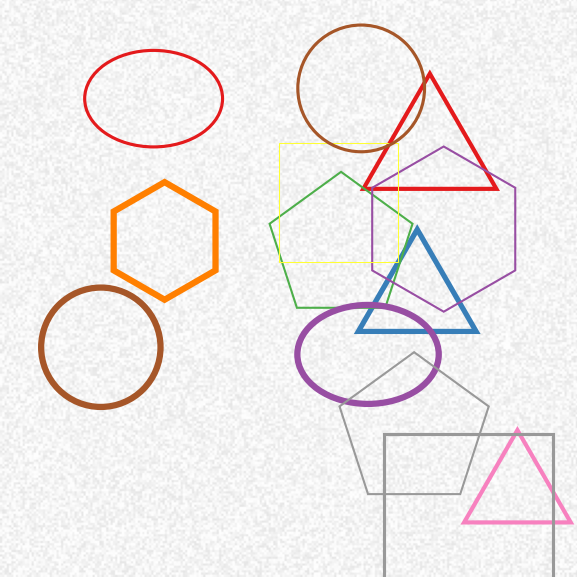[{"shape": "triangle", "thickness": 2, "radius": 0.66, "center": [0.744, 0.739]}, {"shape": "oval", "thickness": 1.5, "radius": 0.6, "center": [0.266, 0.828]}, {"shape": "triangle", "thickness": 2.5, "radius": 0.59, "center": [0.722, 0.484]}, {"shape": "pentagon", "thickness": 1, "radius": 0.65, "center": [0.591, 0.571]}, {"shape": "hexagon", "thickness": 1, "radius": 0.72, "center": [0.768, 0.602]}, {"shape": "oval", "thickness": 3, "radius": 0.61, "center": [0.637, 0.385]}, {"shape": "hexagon", "thickness": 3, "radius": 0.51, "center": [0.285, 0.582]}, {"shape": "square", "thickness": 0.5, "radius": 0.52, "center": [0.586, 0.648]}, {"shape": "circle", "thickness": 1.5, "radius": 0.55, "center": [0.625, 0.846]}, {"shape": "circle", "thickness": 3, "radius": 0.52, "center": [0.175, 0.398]}, {"shape": "triangle", "thickness": 2, "radius": 0.53, "center": [0.896, 0.148]}, {"shape": "square", "thickness": 1.5, "radius": 0.73, "center": [0.812, 0.102]}, {"shape": "pentagon", "thickness": 1, "radius": 0.68, "center": [0.717, 0.253]}]